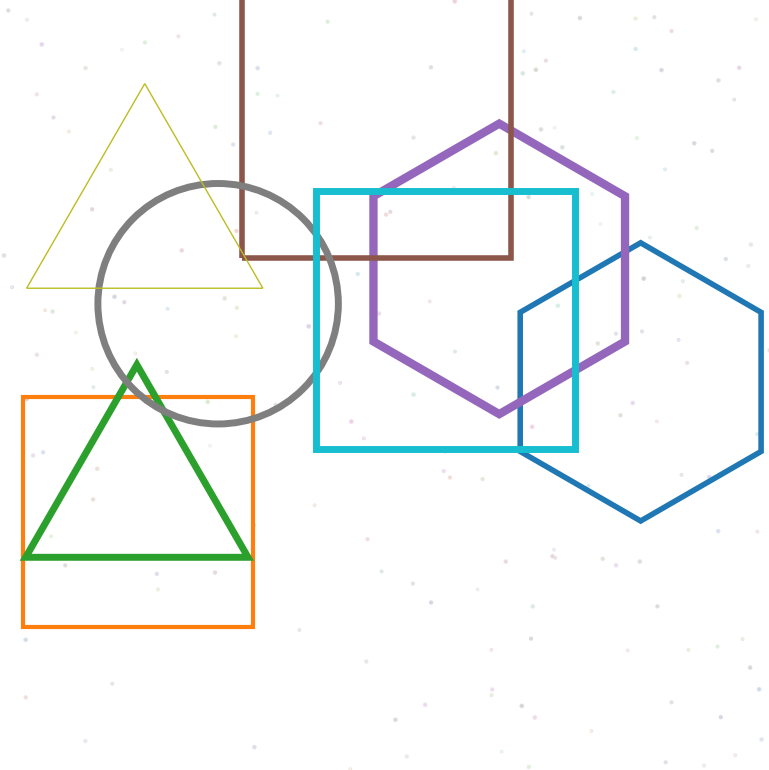[{"shape": "hexagon", "thickness": 2, "radius": 0.9, "center": [0.832, 0.504]}, {"shape": "square", "thickness": 1.5, "radius": 0.75, "center": [0.18, 0.335]}, {"shape": "triangle", "thickness": 2.5, "radius": 0.83, "center": [0.178, 0.36]}, {"shape": "hexagon", "thickness": 3, "radius": 0.94, "center": [0.648, 0.651]}, {"shape": "square", "thickness": 2, "radius": 0.87, "center": [0.489, 0.84]}, {"shape": "circle", "thickness": 2.5, "radius": 0.78, "center": [0.283, 0.606]}, {"shape": "triangle", "thickness": 0.5, "radius": 0.89, "center": [0.188, 0.714]}, {"shape": "square", "thickness": 2.5, "radius": 0.84, "center": [0.578, 0.585]}]